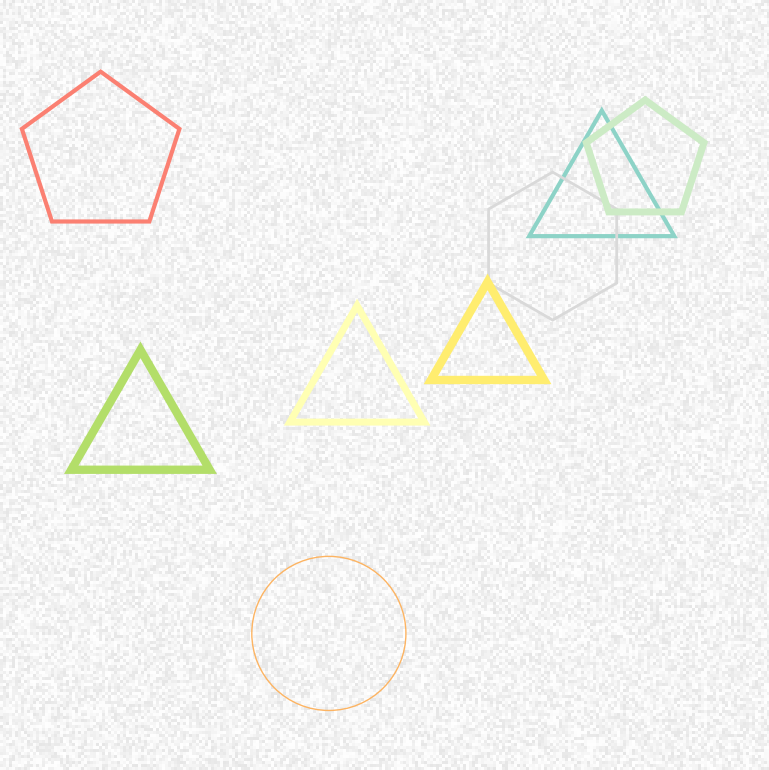[{"shape": "triangle", "thickness": 1.5, "radius": 0.54, "center": [0.782, 0.748]}, {"shape": "triangle", "thickness": 2.5, "radius": 0.5, "center": [0.464, 0.502]}, {"shape": "pentagon", "thickness": 1.5, "radius": 0.54, "center": [0.131, 0.799]}, {"shape": "circle", "thickness": 0.5, "radius": 0.5, "center": [0.427, 0.177]}, {"shape": "triangle", "thickness": 3, "radius": 0.52, "center": [0.182, 0.442]}, {"shape": "hexagon", "thickness": 1, "radius": 0.48, "center": [0.718, 0.68]}, {"shape": "pentagon", "thickness": 2.5, "radius": 0.4, "center": [0.838, 0.79]}, {"shape": "triangle", "thickness": 3, "radius": 0.42, "center": [0.633, 0.549]}]